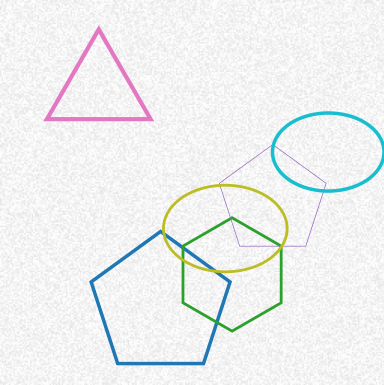[{"shape": "pentagon", "thickness": 2.5, "radius": 0.95, "center": [0.417, 0.209]}, {"shape": "hexagon", "thickness": 2, "radius": 0.74, "center": [0.603, 0.287]}, {"shape": "pentagon", "thickness": 0.5, "radius": 0.73, "center": [0.708, 0.479]}, {"shape": "triangle", "thickness": 3, "radius": 0.78, "center": [0.257, 0.768]}, {"shape": "oval", "thickness": 2, "radius": 0.8, "center": [0.585, 0.406]}, {"shape": "oval", "thickness": 2.5, "radius": 0.72, "center": [0.853, 0.605]}]